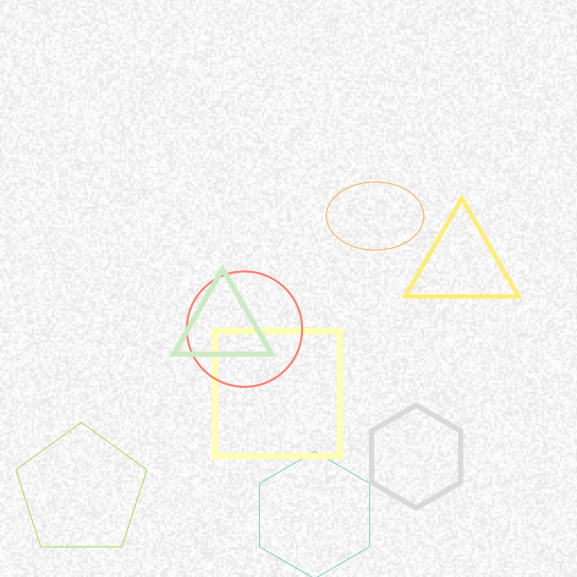[{"shape": "hexagon", "thickness": 0.5, "radius": 0.55, "center": [0.545, 0.107]}, {"shape": "square", "thickness": 3, "radius": 0.54, "center": [0.481, 0.317]}, {"shape": "circle", "thickness": 1, "radius": 0.5, "center": [0.423, 0.429]}, {"shape": "oval", "thickness": 0.5, "radius": 0.42, "center": [0.65, 0.625]}, {"shape": "pentagon", "thickness": 0.5, "radius": 0.6, "center": [0.141, 0.149]}, {"shape": "hexagon", "thickness": 2.5, "radius": 0.45, "center": [0.721, 0.208]}, {"shape": "triangle", "thickness": 2.5, "radius": 0.49, "center": [0.386, 0.435]}, {"shape": "triangle", "thickness": 2, "radius": 0.57, "center": [0.8, 0.542]}]